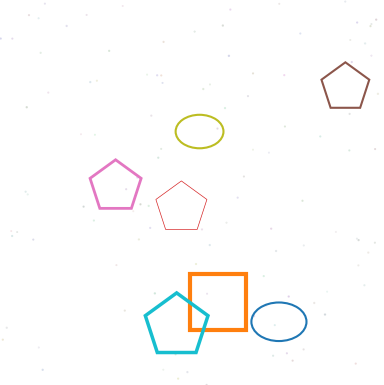[{"shape": "oval", "thickness": 1.5, "radius": 0.36, "center": [0.725, 0.164]}, {"shape": "square", "thickness": 3, "radius": 0.37, "center": [0.566, 0.215]}, {"shape": "pentagon", "thickness": 0.5, "radius": 0.35, "center": [0.471, 0.46]}, {"shape": "pentagon", "thickness": 1.5, "radius": 0.33, "center": [0.897, 0.773]}, {"shape": "pentagon", "thickness": 2, "radius": 0.35, "center": [0.3, 0.515]}, {"shape": "oval", "thickness": 1.5, "radius": 0.31, "center": [0.518, 0.658]}, {"shape": "pentagon", "thickness": 2.5, "radius": 0.43, "center": [0.459, 0.154]}]